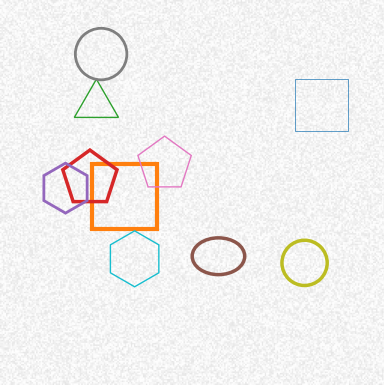[{"shape": "square", "thickness": 0.5, "radius": 0.34, "center": [0.835, 0.726]}, {"shape": "square", "thickness": 3, "radius": 0.42, "center": [0.323, 0.49]}, {"shape": "triangle", "thickness": 1, "radius": 0.33, "center": [0.25, 0.728]}, {"shape": "pentagon", "thickness": 2.5, "radius": 0.37, "center": [0.234, 0.536]}, {"shape": "hexagon", "thickness": 2, "radius": 0.32, "center": [0.17, 0.511]}, {"shape": "oval", "thickness": 2.5, "radius": 0.34, "center": [0.567, 0.334]}, {"shape": "pentagon", "thickness": 1, "radius": 0.36, "center": [0.427, 0.574]}, {"shape": "circle", "thickness": 2, "radius": 0.33, "center": [0.263, 0.86]}, {"shape": "circle", "thickness": 2.5, "radius": 0.29, "center": [0.791, 0.317]}, {"shape": "hexagon", "thickness": 1, "radius": 0.36, "center": [0.35, 0.328]}]